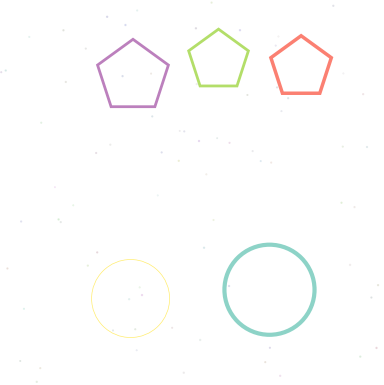[{"shape": "circle", "thickness": 3, "radius": 0.58, "center": [0.7, 0.247]}, {"shape": "pentagon", "thickness": 2.5, "radius": 0.41, "center": [0.782, 0.825]}, {"shape": "pentagon", "thickness": 2, "radius": 0.41, "center": [0.568, 0.843]}, {"shape": "pentagon", "thickness": 2, "radius": 0.48, "center": [0.345, 0.801]}, {"shape": "circle", "thickness": 0.5, "radius": 0.51, "center": [0.339, 0.225]}]